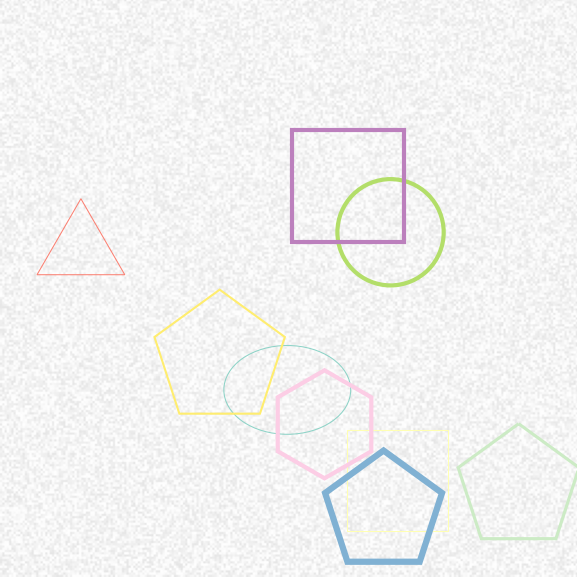[{"shape": "oval", "thickness": 0.5, "radius": 0.55, "center": [0.497, 0.324]}, {"shape": "square", "thickness": 0.5, "radius": 0.44, "center": [0.689, 0.168]}, {"shape": "triangle", "thickness": 0.5, "radius": 0.44, "center": [0.14, 0.567]}, {"shape": "pentagon", "thickness": 3, "radius": 0.53, "center": [0.664, 0.113]}, {"shape": "circle", "thickness": 2, "radius": 0.46, "center": [0.676, 0.597]}, {"shape": "hexagon", "thickness": 2, "radius": 0.47, "center": [0.562, 0.264]}, {"shape": "square", "thickness": 2, "radius": 0.48, "center": [0.603, 0.677]}, {"shape": "pentagon", "thickness": 1.5, "radius": 0.55, "center": [0.898, 0.155]}, {"shape": "pentagon", "thickness": 1, "radius": 0.59, "center": [0.38, 0.379]}]